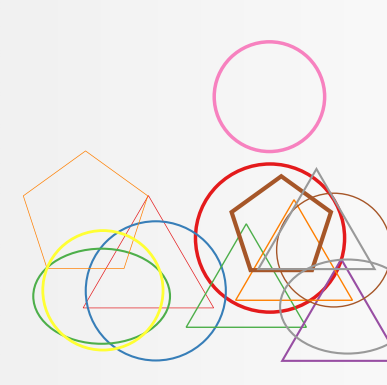[{"shape": "triangle", "thickness": 0.5, "radius": 0.97, "center": [0.383, 0.297]}, {"shape": "circle", "thickness": 2.5, "radius": 0.96, "center": [0.697, 0.382]}, {"shape": "circle", "thickness": 1.5, "radius": 0.9, "center": [0.402, 0.244]}, {"shape": "triangle", "thickness": 1, "radius": 0.9, "center": [0.636, 0.239]}, {"shape": "oval", "thickness": 1.5, "radius": 0.88, "center": [0.262, 0.231]}, {"shape": "triangle", "thickness": 1.5, "radius": 0.88, "center": [0.881, 0.151]}, {"shape": "triangle", "thickness": 1, "radius": 0.87, "center": [0.759, 0.307]}, {"shape": "pentagon", "thickness": 0.5, "radius": 0.84, "center": [0.221, 0.439]}, {"shape": "circle", "thickness": 2, "radius": 0.78, "center": [0.266, 0.246]}, {"shape": "pentagon", "thickness": 3, "radius": 0.67, "center": [0.726, 0.407]}, {"shape": "circle", "thickness": 1, "radius": 0.74, "center": [0.862, 0.35]}, {"shape": "circle", "thickness": 2.5, "radius": 0.71, "center": [0.695, 0.749]}, {"shape": "oval", "thickness": 1.5, "radius": 0.87, "center": [0.897, 0.204]}, {"shape": "triangle", "thickness": 1.5, "radius": 0.87, "center": [0.817, 0.388]}]